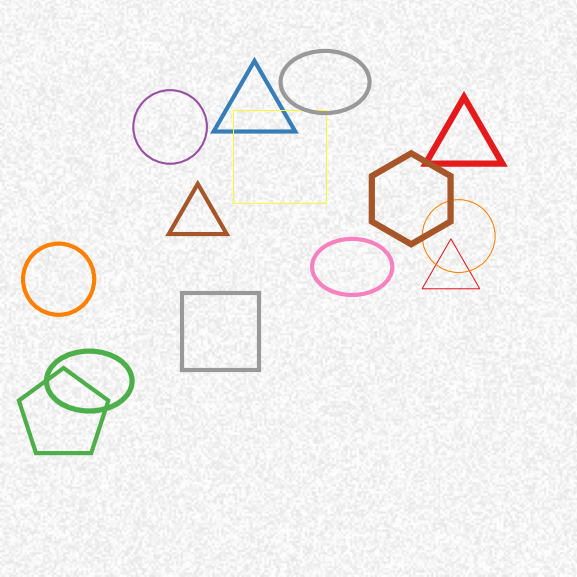[{"shape": "triangle", "thickness": 3, "radius": 0.38, "center": [0.804, 0.754]}, {"shape": "triangle", "thickness": 0.5, "radius": 0.29, "center": [0.781, 0.528]}, {"shape": "triangle", "thickness": 2, "radius": 0.41, "center": [0.441, 0.812]}, {"shape": "oval", "thickness": 2.5, "radius": 0.37, "center": [0.155, 0.339]}, {"shape": "pentagon", "thickness": 2, "radius": 0.41, "center": [0.11, 0.28]}, {"shape": "circle", "thickness": 1, "radius": 0.32, "center": [0.295, 0.779]}, {"shape": "circle", "thickness": 0.5, "radius": 0.32, "center": [0.794, 0.59]}, {"shape": "circle", "thickness": 2, "radius": 0.31, "center": [0.102, 0.516]}, {"shape": "square", "thickness": 0.5, "radius": 0.4, "center": [0.484, 0.728]}, {"shape": "triangle", "thickness": 2, "radius": 0.29, "center": [0.342, 0.623]}, {"shape": "hexagon", "thickness": 3, "radius": 0.39, "center": [0.712, 0.655]}, {"shape": "oval", "thickness": 2, "radius": 0.35, "center": [0.61, 0.537]}, {"shape": "oval", "thickness": 2, "radius": 0.38, "center": [0.563, 0.857]}, {"shape": "square", "thickness": 2, "radius": 0.33, "center": [0.382, 0.425]}]